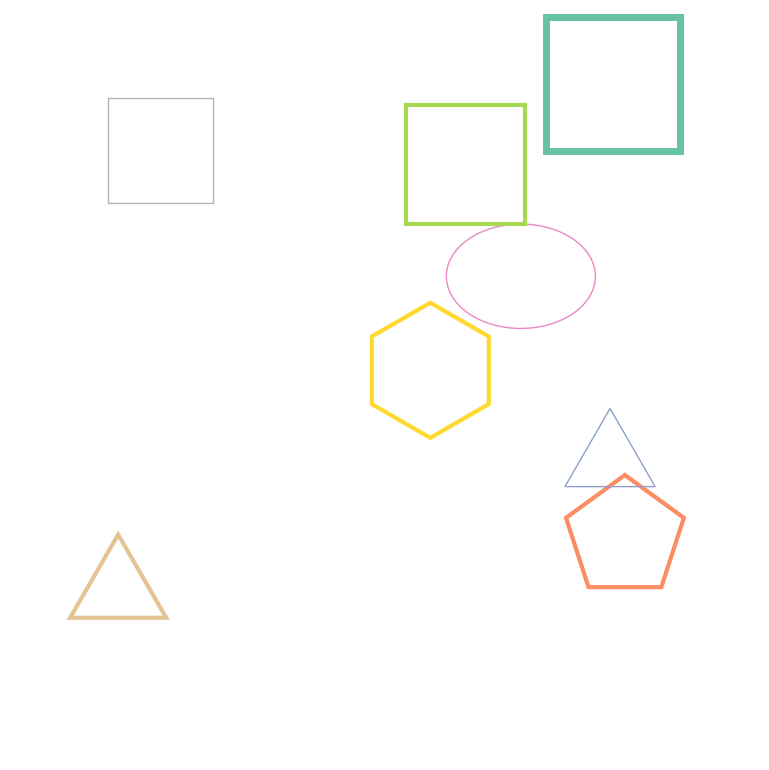[{"shape": "square", "thickness": 2.5, "radius": 0.43, "center": [0.796, 0.891]}, {"shape": "pentagon", "thickness": 1.5, "radius": 0.4, "center": [0.812, 0.303]}, {"shape": "triangle", "thickness": 0.5, "radius": 0.34, "center": [0.792, 0.402]}, {"shape": "oval", "thickness": 0.5, "radius": 0.48, "center": [0.676, 0.641]}, {"shape": "square", "thickness": 1.5, "radius": 0.39, "center": [0.604, 0.786]}, {"shape": "hexagon", "thickness": 1.5, "radius": 0.44, "center": [0.559, 0.519]}, {"shape": "triangle", "thickness": 1.5, "radius": 0.36, "center": [0.153, 0.234]}, {"shape": "square", "thickness": 0.5, "radius": 0.34, "center": [0.208, 0.805]}]